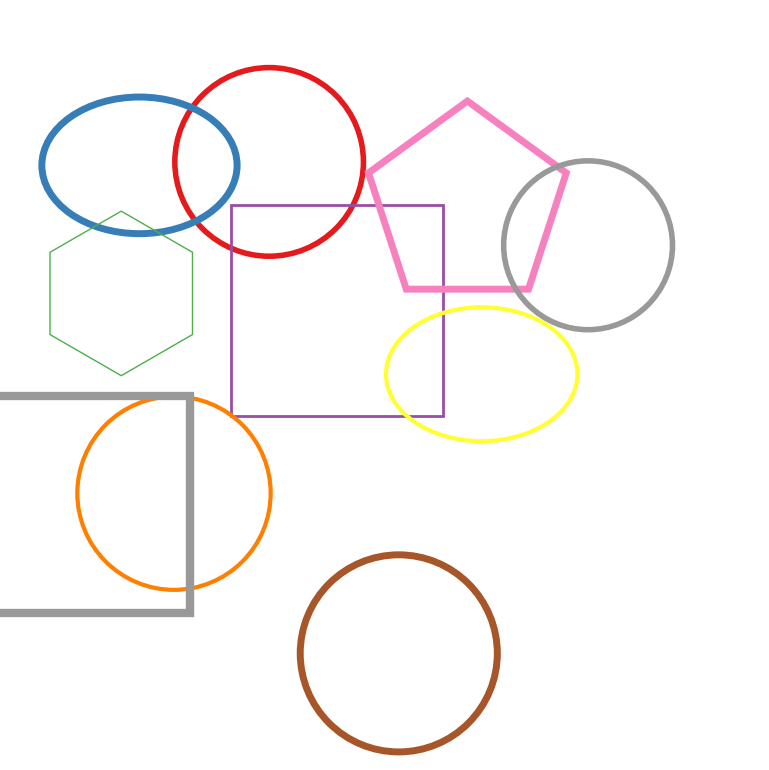[{"shape": "circle", "thickness": 2, "radius": 0.61, "center": [0.35, 0.79]}, {"shape": "oval", "thickness": 2.5, "radius": 0.63, "center": [0.181, 0.785]}, {"shape": "hexagon", "thickness": 0.5, "radius": 0.53, "center": [0.157, 0.619]}, {"shape": "square", "thickness": 1, "radius": 0.69, "center": [0.438, 0.597]}, {"shape": "circle", "thickness": 1.5, "radius": 0.63, "center": [0.226, 0.36]}, {"shape": "oval", "thickness": 1.5, "radius": 0.62, "center": [0.626, 0.514]}, {"shape": "circle", "thickness": 2.5, "radius": 0.64, "center": [0.518, 0.151]}, {"shape": "pentagon", "thickness": 2.5, "radius": 0.68, "center": [0.607, 0.734]}, {"shape": "square", "thickness": 3, "radius": 0.7, "center": [0.106, 0.345]}, {"shape": "circle", "thickness": 2, "radius": 0.55, "center": [0.764, 0.681]}]